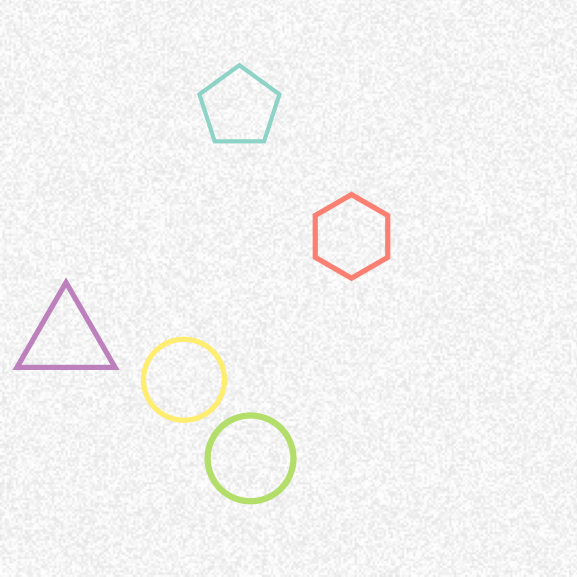[{"shape": "pentagon", "thickness": 2, "radius": 0.36, "center": [0.415, 0.813]}, {"shape": "hexagon", "thickness": 2.5, "radius": 0.36, "center": [0.609, 0.59]}, {"shape": "circle", "thickness": 3, "radius": 0.37, "center": [0.434, 0.205]}, {"shape": "triangle", "thickness": 2.5, "radius": 0.49, "center": [0.114, 0.412]}, {"shape": "circle", "thickness": 2.5, "radius": 0.35, "center": [0.319, 0.342]}]